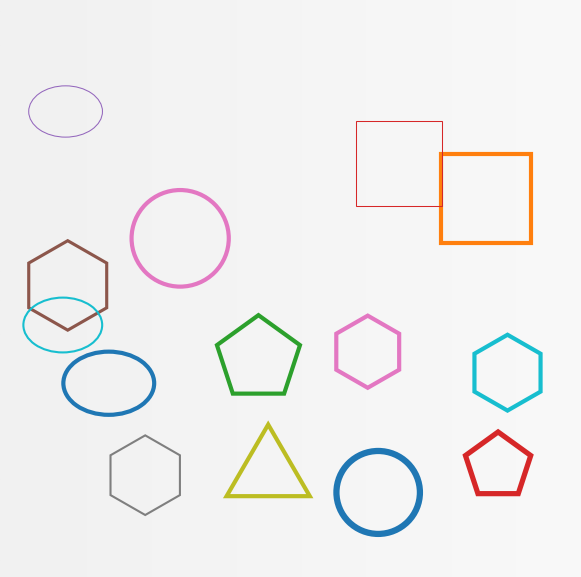[{"shape": "oval", "thickness": 2, "radius": 0.39, "center": [0.187, 0.336]}, {"shape": "circle", "thickness": 3, "radius": 0.36, "center": [0.651, 0.146]}, {"shape": "square", "thickness": 2, "radius": 0.38, "center": [0.836, 0.655]}, {"shape": "pentagon", "thickness": 2, "radius": 0.38, "center": [0.445, 0.378]}, {"shape": "pentagon", "thickness": 2.5, "radius": 0.3, "center": [0.857, 0.192]}, {"shape": "square", "thickness": 0.5, "radius": 0.37, "center": [0.687, 0.716]}, {"shape": "oval", "thickness": 0.5, "radius": 0.32, "center": [0.113, 0.806]}, {"shape": "hexagon", "thickness": 1.5, "radius": 0.39, "center": [0.117, 0.505]}, {"shape": "hexagon", "thickness": 2, "radius": 0.31, "center": [0.633, 0.39]}, {"shape": "circle", "thickness": 2, "radius": 0.42, "center": [0.31, 0.586]}, {"shape": "hexagon", "thickness": 1, "radius": 0.34, "center": [0.25, 0.176]}, {"shape": "triangle", "thickness": 2, "radius": 0.41, "center": [0.461, 0.181]}, {"shape": "hexagon", "thickness": 2, "radius": 0.33, "center": [0.873, 0.354]}, {"shape": "oval", "thickness": 1, "radius": 0.34, "center": [0.108, 0.436]}]